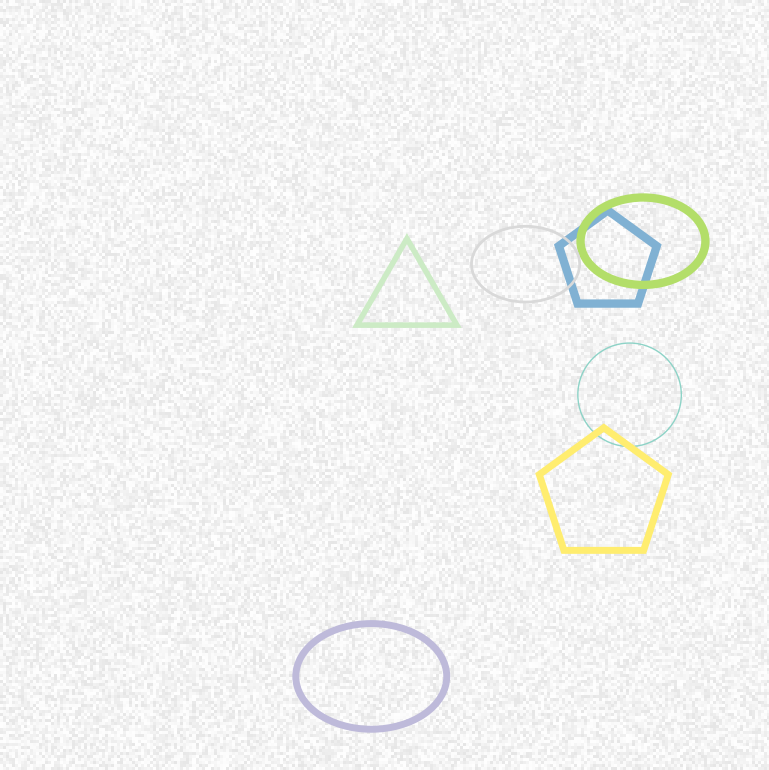[{"shape": "circle", "thickness": 0.5, "radius": 0.34, "center": [0.818, 0.487]}, {"shape": "oval", "thickness": 2.5, "radius": 0.49, "center": [0.482, 0.122]}, {"shape": "pentagon", "thickness": 3, "radius": 0.33, "center": [0.789, 0.66]}, {"shape": "oval", "thickness": 3, "radius": 0.41, "center": [0.835, 0.687]}, {"shape": "oval", "thickness": 1, "radius": 0.35, "center": [0.683, 0.657]}, {"shape": "triangle", "thickness": 2, "radius": 0.37, "center": [0.528, 0.615]}, {"shape": "pentagon", "thickness": 2.5, "radius": 0.44, "center": [0.784, 0.356]}]